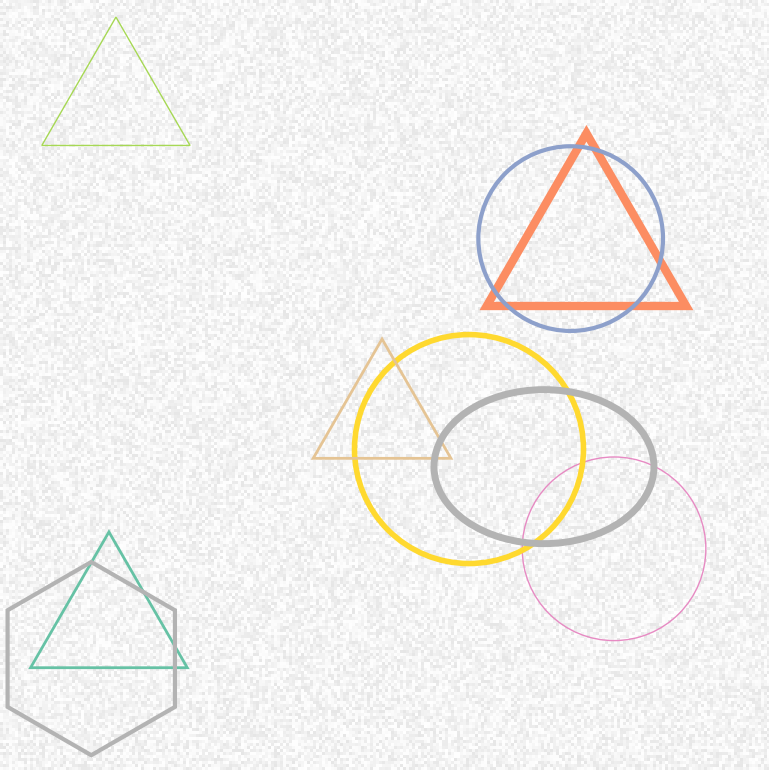[{"shape": "triangle", "thickness": 1, "radius": 0.59, "center": [0.141, 0.192]}, {"shape": "triangle", "thickness": 3, "radius": 0.75, "center": [0.762, 0.677]}, {"shape": "circle", "thickness": 1.5, "radius": 0.6, "center": [0.741, 0.69]}, {"shape": "circle", "thickness": 0.5, "radius": 0.6, "center": [0.797, 0.287]}, {"shape": "triangle", "thickness": 0.5, "radius": 0.56, "center": [0.151, 0.867]}, {"shape": "circle", "thickness": 2, "radius": 0.74, "center": [0.609, 0.417]}, {"shape": "triangle", "thickness": 1, "radius": 0.52, "center": [0.496, 0.456]}, {"shape": "hexagon", "thickness": 1.5, "radius": 0.63, "center": [0.119, 0.145]}, {"shape": "oval", "thickness": 2.5, "radius": 0.71, "center": [0.706, 0.394]}]